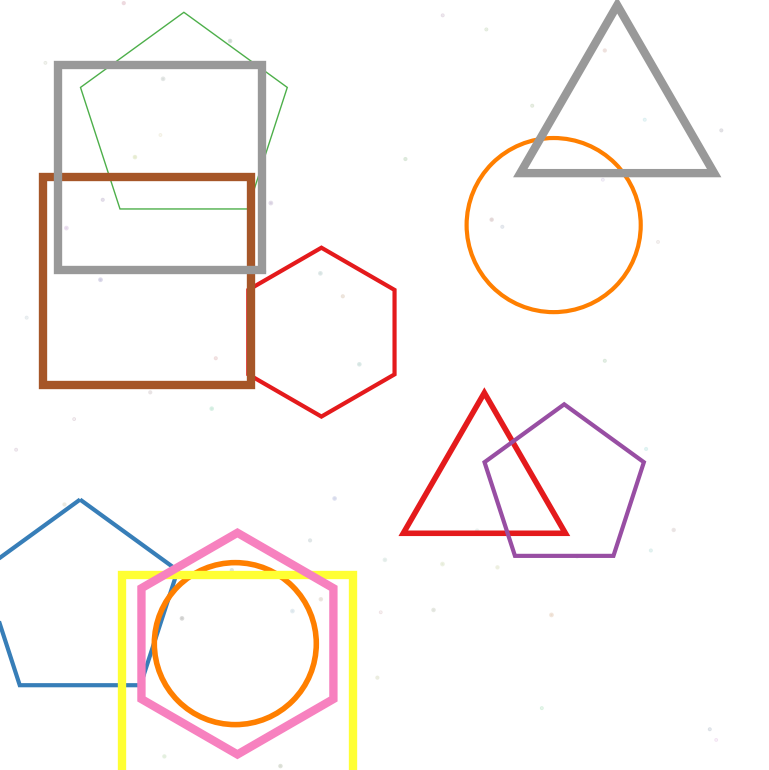[{"shape": "hexagon", "thickness": 1.5, "radius": 0.55, "center": [0.417, 0.569]}, {"shape": "triangle", "thickness": 2, "radius": 0.61, "center": [0.629, 0.368]}, {"shape": "pentagon", "thickness": 1.5, "radius": 0.67, "center": [0.104, 0.218]}, {"shape": "pentagon", "thickness": 0.5, "radius": 0.71, "center": [0.239, 0.843]}, {"shape": "pentagon", "thickness": 1.5, "radius": 0.54, "center": [0.733, 0.366]}, {"shape": "circle", "thickness": 2, "radius": 0.53, "center": [0.306, 0.164]}, {"shape": "circle", "thickness": 1.5, "radius": 0.57, "center": [0.719, 0.708]}, {"shape": "square", "thickness": 3, "radius": 0.75, "center": [0.309, 0.103]}, {"shape": "square", "thickness": 3, "radius": 0.67, "center": [0.19, 0.635]}, {"shape": "hexagon", "thickness": 3, "radius": 0.72, "center": [0.308, 0.164]}, {"shape": "square", "thickness": 3, "radius": 0.66, "center": [0.208, 0.782]}, {"shape": "triangle", "thickness": 3, "radius": 0.73, "center": [0.802, 0.848]}]